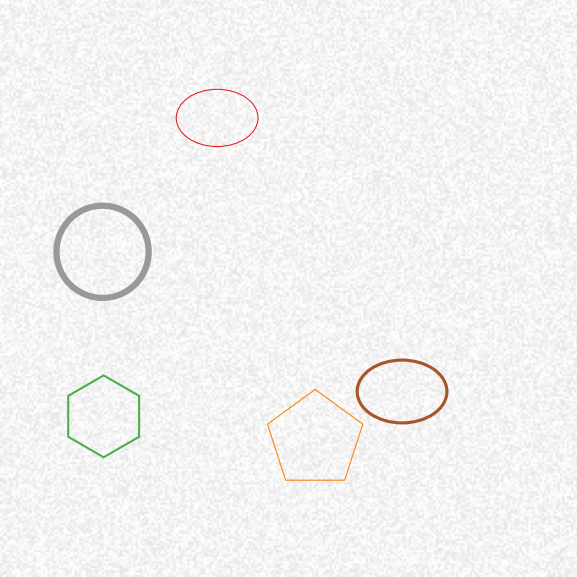[{"shape": "oval", "thickness": 0.5, "radius": 0.35, "center": [0.376, 0.795]}, {"shape": "hexagon", "thickness": 1, "radius": 0.35, "center": [0.18, 0.278]}, {"shape": "pentagon", "thickness": 0.5, "radius": 0.43, "center": [0.546, 0.238]}, {"shape": "oval", "thickness": 1.5, "radius": 0.39, "center": [0.696, 0.321]}, {"shape": "circle", "thickness": 3, "radius": 0.4, "center": [0.178, 0.563]}]